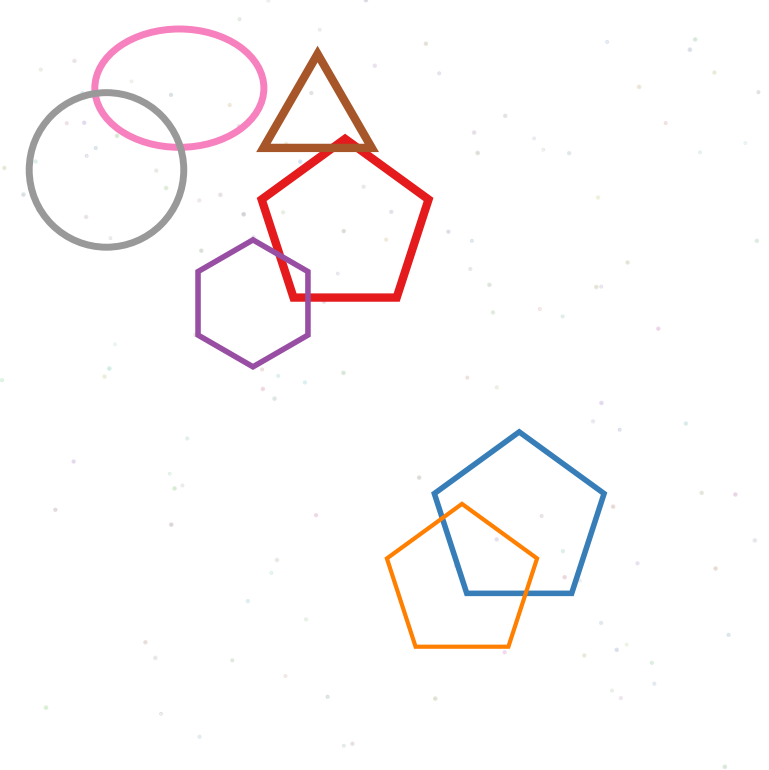[{"shape": "pentagon", "thickness": 3, "radius": 0.57, "center": [0.448, 0.706]}, {"shape": "pentagon", "thickness": 2, "radius": 0.58, "center": [0.674, 0.323]}, {"shape": "hexagon", "thickness": 2, "radius": 0.41, "center": [0.329, 0.606]}, {"shape": "pentagon", "thickness": 1.5, "radius": 0.51, "center": [0.6, 0.243]}, {"shape": "triangle", "thickness": 3, "radius": 0.41, "center": [0.412, 0.849]}, {"shape": "oval", "thickness": 2.5, "radius": 0.55, "center": [0.233, 0.886]}, {"shape": "circle", "thickness": 2.5, "radius": 0.5, "center": [0.138, 0.779]}]